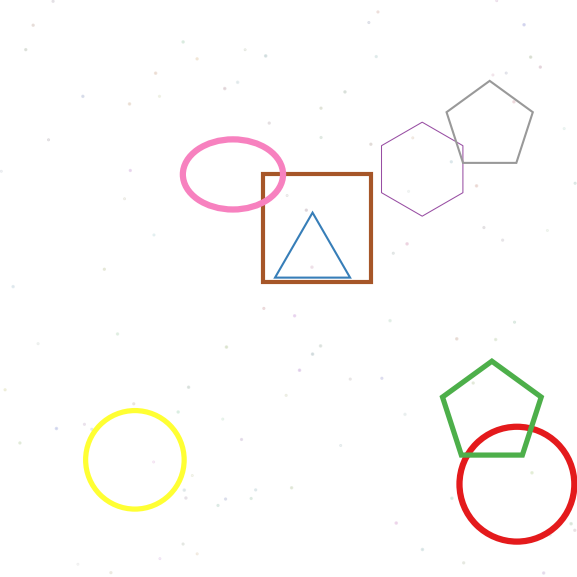[{"shape": "circle", "thickness": 3, "radius": 0.5, "center": [0.895, 0.161]}, {"shape": "triangle", "thickness": 1, "radius": 0.38, "center": [0.541, 0.556]}, {"shape": "pentagon", "thickness": 2.5, "radius": 0.45, "center": [0.852, 0.284]}, {"shape": "hexagon", "thickness": 0.5, "radius": 0.41, "center": [0.731, 0.706]}, {"shape": "circle", "thickness": 2.5, "radius": 0.43, "center": [0.234, 0.203]}, {"shape": "square", "thickness": 2, "radius": 0.47, "center": [0.549, 0.605]}, {"shape": "oval", "thickness": 3, "radius": 0.43, "center": [0.403, 0.697]}, {"shape": "pentagon", "thickness": 1, "radius": 0.39, "center": [0.848, 0.781]}]